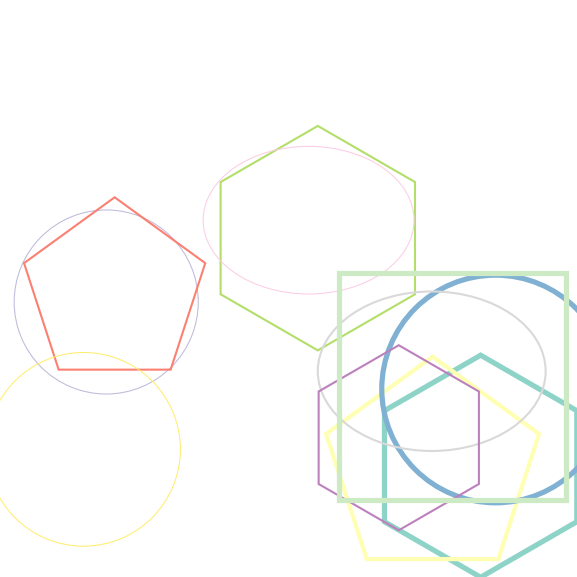[{"shape": "hexagon", "thickness": 2.5, "radius": 0.96, "center": [0.832, 0.192]}, {"shape": "pentagon", "thickness": 2, "radius": 0.97, "center": [0.749, 0.188]}, {"shape": "circle", "thickness": 0.5, "radius": 0.8, "center": [0.184, 0.476]}, {"shape": "pentagon", "thickness": 1, "radius": 0.82, "center": [0.199, 0.493]}, {"shape": "circle", "thickness": 2.5, "radius": 0.99, "center": [0.858, 0.326]}, {"shape": "hexagon", "thickness": 1, "radius": 0.97, "center": [0.55, 0.587]}, {"shape": "oval", "thickness": 0.5, "radius": 0.91, "center": [0.534, 0.618]}, {"shape": "oval", "thickness": 1, "radius": 0.99, "center": [0.748, 0.356]}, {"shape": "hexagon", "thickness": 1, "radius": 0.8, "center": [0.691, 0.241]}, {"shape": "square", "thickness": 2.5, "radius": 0.98, "center": [0.783, 0.33]}, {"shape": "circle", "thickness": 0.5, "radius": 0.84, "center": [0.145, 0.221]}]